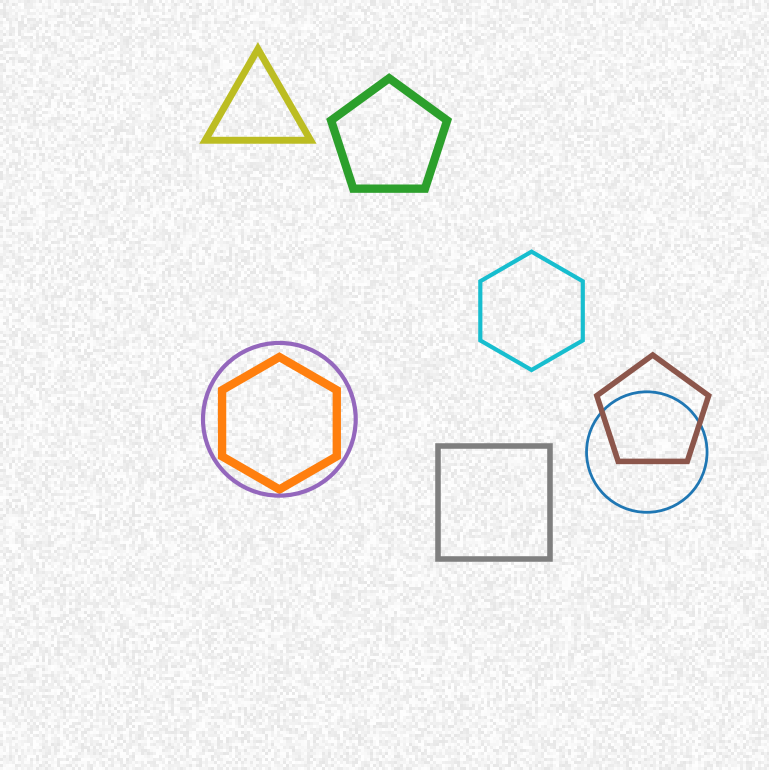[{"shape": "circle", "thickness": 1, "radius": 0.39, "center": [0.84, 0.413]}, {"shape": "hexagon", "thickness": 3, "radius": 0.43, "center": [0.363, 0.45]}, {"shape": "pentagon", "thickness": 3, "radius": 0.4, "center": [0.505, 0.819]}, {"shape": "circle", "thickness": 1.5, "radius": 0.5, "center": [0.363, 0.455]}, {"shape": "pentagon", "thickness": 2, "radius": 0.38, "center": [0.848, 0.463]}, {"shape": "square", "thickness": 2, "radius": 0.37, "center": [0.642, 0.347]}, {"shape": "triangle", "thickness": 2.5, "radius": 0.39, "center": [0.335, 0.857]}, {"shape": "hexagon", "thickness": 1.5, "radius": 0.38, "center": [0.69, 0.596]}]